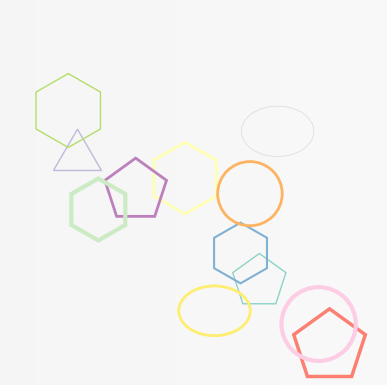[{"shape": "pentagon", "thickness": 1, "radius": 0.36, "center": [0.669, 0.269]}, {"shape": "hexagon", "thickness": 2, "radius": 0.47, "center": [0.478, 0.538]}, {"shape": "triangle", "thickness": 1, "radius": 0.36, "center": [0.2, 0.593]}, {"shape": "pentagon", "thickness": 2.5, "radius": 0.49, "center": [0.85, 0.101]}, {"shape": "hexagon", "thickness": 1.5, "radius": 0.39, "center": [0.621, 0.343]}, {"shape": "circle", "thickness": 2, "radius": 0.42, "center": [0.645, 0.497]}, {"shape": "hexagon", "thickness": 1, "radius": 0.48, "center": [0.176, 0.713]}, {"shape": "circle", "thickness": 3, "radius": 0.48, "center": [0.822, 0.158]}, {"shape": "oval", "thickness": 0.5, "radius": 0.47, "center": [0.716, 0.659]}, {"shape": "pentagon", "thickness": 2, "radius": 0.42, "center": [0.35, 0.506]}, {"shape": "hexagon", "thickness": 3, "radius": 0.4, "center": [0.254, 0.456]}, {"shape": "oval", "thickness": 2, "radius": 0.46, "center": [0.554, 0.193]}]